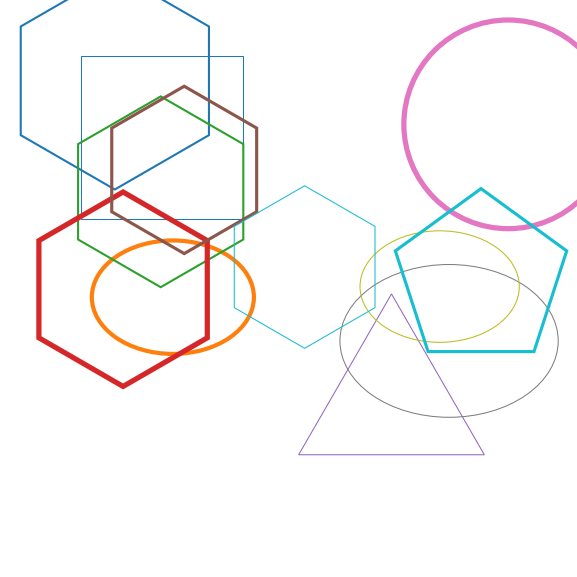[{"shape": "square", "thickness": 0.5, "radius": 0.7, "center": [0.28, 0.761]}, {"shape": "hexagon", "thickness": 1, "radius": 0.94, "center": [0.199, 0.859]}, {"shape": "oval", "thickness": 2, "radius": 0.7, "center": [0.299, 0.485]}, {"shape": "hexagon", "thickness": 1, "radius": 0.83, "center": [0.278, 0.667]}, {"shape": "hexagon", "thickness": 2.5, "radius": 0.84, "center": [0.213, 0.498]}, {"shape": "triangle", "thickness": 0.5, "radius": 0.93, "center": [0.678, 0.305]}, {"shape": "hexagon", "thickness": 1.5, "radius": 0.72, "center": [0.319, 0.705]}, {"shape": "circle", "thickness": 2.5, "radius": 0.9, "center": [0.88, 0.784]}, {"shape": "oval", "thickness": 0.5, "radius": 0.94, "center": [0.778, 0.409]}, {"shape": "oval", "thickness": 0.5, "radius": 0.69, "center": [0.761, 0.503]}, {"shape": "hexagon", "thickness": 0.5, "radius": 0.7, "center": [0.528, 0.537]}, {"shape": "pentagon", "thickness": 1.5, "radius": 0.78, "center": [0.833, 0.516]}]